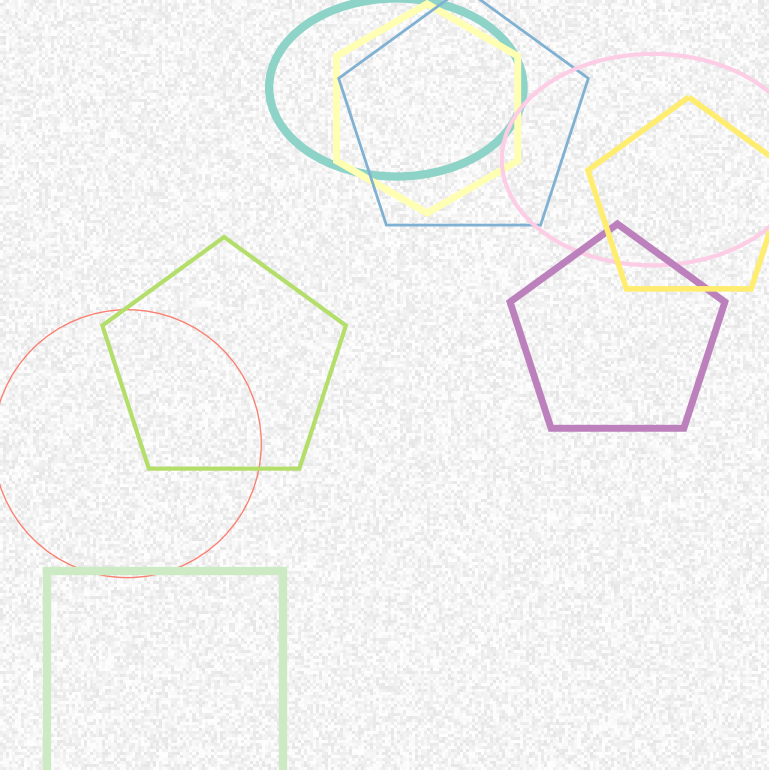[{"shape": "oval", "thickness": 3, "radius": 0.83, "center": [0.515, 0.886]}, {"shape": "hexagon", "thickness": 2.5, "radius": 0.68, "center": [0.555, 0.859]}, {"shape": "circle", "thickness": 0.5, "radius": 0.87, "center": [0.165, 0.424]}, {"shape": "pentagon", "thickness": 1, "radius": 0.85, "center": [0.602, 0.846]}, {"shape": "pentagon", "thickness": 1.5, "radius": 0.83, "center": [0.291, 0.526]}, {"shape": "oval", "thickness": 1.5, "radius": 0.98, "center": [0.848, 0.793]}, {"shape": "pentagon", "thickness": 2.5, "radius": 0.73, "center": [0.802, 0.562]}, {"shape": "square", "thickness": 3, "radius": 0.77, "center": [0.215, 0.106]}, {"shape": "pentagon", "thickness": 2, "radius": 0.69, "center": [0.895, 0.736]}]